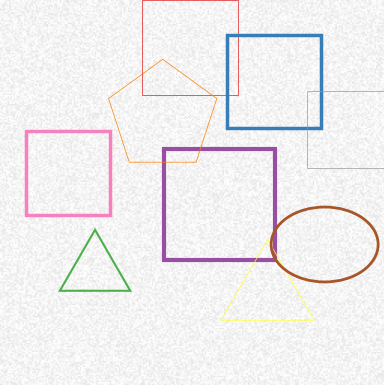[{"shape": "square", "thickness": 0.5, "radius": 0.62, "center": [0.494, 0.877]}, {"shape": "square", "thickness": 2.5, "radius": 0.61, "center": [0.712, 0.788]}, {"shape": "triangle", "thickness": 1.5, "radius": 0.53, "center": [0.247, 0.298]}, {"shape": "square", "thickness": 3, "radius": 0.72, "center": [0.57, 0.47]}, {"shape": "pentagon", "thickness": 0.5, "radius": 0.74, "center": [0.423, 0.698]}, {"shape": "triangle", "thickness": 0.5, "radius": 0.7, "center": [0.695, 0.238]}, {"shape": "oval", "thickness": 2, "radius": 0.69, "center": [0.843, 0.365]}, {"shape": "square", "thickness": 2.5, "radius": 0.54, "center": [0.176, 0.551]}, {"shape": "square", "thickness": 0.5, "radius": 0.5, "center": [0.898, 0.664]}]